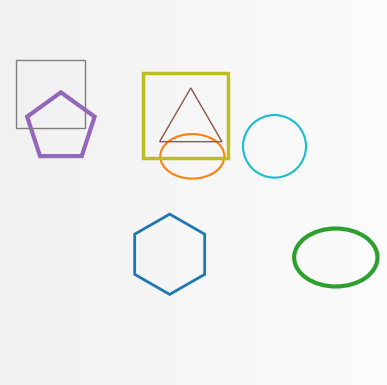[{"shape": "hexagon", "thickness": 2, "radius": 0.52, "center": [0.438, 0.34]}, {"shape": "oval", "thickness": 1.5, "radius": 0.41, "center": [0.496, 0.594]}, {"shape": "oval", "thickness": 3, "radius": 0.54, "center": [0.867, 0.331]}, {"shape": "pentagon", "thickness": 3, "radius": 0.46, "center": [0.157, 0.669]}, {"shape": "triangle", "thickness": 1, "radius": 0.46, "center": [0.492, 0.679]}, {"shape": "square", "thickness": 1, "radius": 0.44, "center": [0.131, 0.756]}, {"shape": "square", "thickness": 2.5, "radius": 0.55, "center": [0.478, 0.7]}, {"shape": "circle", "thickness": 1.5, "radius": 0.41, "center": [0.708, 0.62]}]